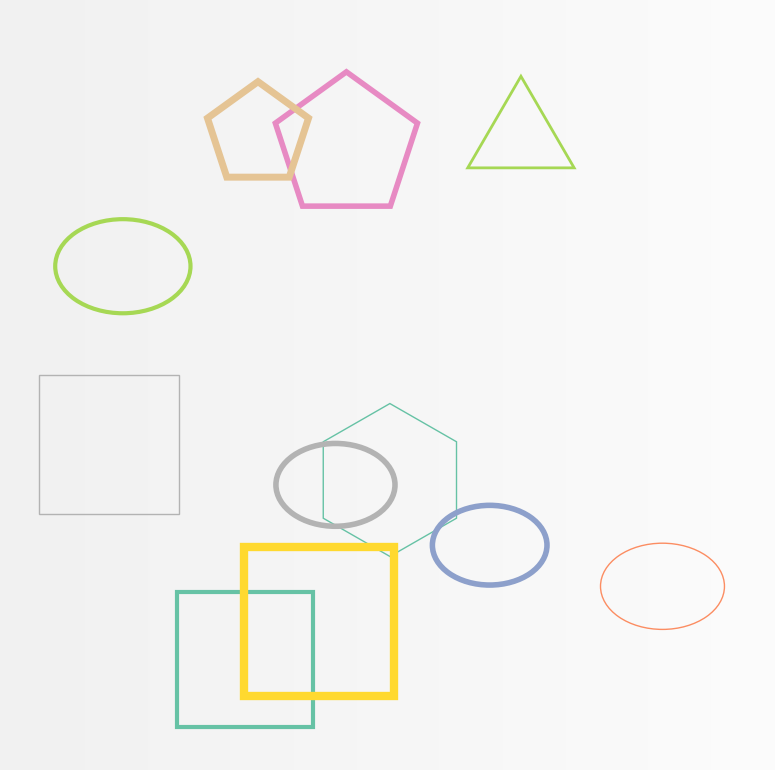[{"shape": "square", "thickness": 1.5, "radius": 0.44, "center": [0.316, 0.143]}, {"shape": "hexagon", "thickness": 0.5, "radius": 0.5, "center": [0.503, 0.377]}, {"shape": "oval", "thickness": 0.5, "radius": 0.4, "center": [0.855, 0.239]}, {"shape": "oval", "thickness": 2, "radius": 0.37, "center": [0.632, 0.292]}, {"shape": "pentagon", "thickness": 2, "radius": 0.48, "center": [0.447, 0.81]}, {"shape": "oval", "thickness": 1.5, "radius": 0.44, "center": [0.159, 0.654]}, {"shape": "triangle", "thickness": 1, "radius": 0.4, "center": [0.672, 0.822]}, {"shape": "square", "thickness": 3, "radius": 0.48, "center": [0.412, 0.193]}, {"shape": "pentagon", "thickness": 2.5, "radius": 0.34, "center": [0.333, 0.825]}, {"shape": "oval", "thickness": 2, "radius": 0.38, "center": [0.433, 0.37]}, {"shape": "square", "thickness": 0.5, "radius": 0.45, "center": [0.141, 0.423]}]